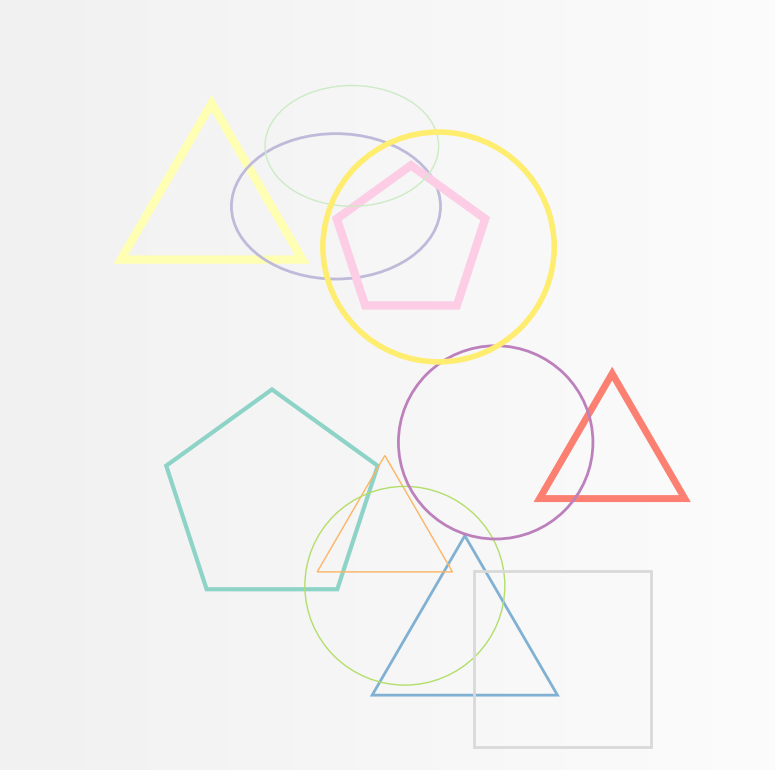[{"shape": "pentagon", "thickness": 1.5, "radius": 0.72, "center": [0.351, 0.351]}, {"shape": "triangle", "thickness": 3, "radius": 0.68, "center": [0.273, 0.731]}, {"shape": "oval", "thickness": 1, "radius": 0.67, "center": [0.434, 0.732]}, {"shape": "triangle", "thickness": 2.5, "radius": 0.54, "center": [0.79, 0.407]}, {"shape": "triangle", "thickness": 1, "radius": 0.69, "center": [0.6, 0.166]}, {"shape": "triangle", "thickness": 0.5, "radius": 0.5, "center": [0.497, 0.308]}, {"shape": "circle", "thickness": 0.5, "radius": 0.65, "center": [0.522, 0.239]}, {"shape": "pentagon", "thickness": 3, "radius": 0.5, "center": [0.53, 0.685]}, {"shape": "square", "thickness": 1, "radius": 0.57, "center": [0.726, 0.145]}, {"shape": "circle", "thickness": 1, "radius": 0.63, "center": [0.64, 0.425]}, {"shape": "oval", "thickness": 0.5, "radius": 0.56, "center": [0.454, 0.811]}, {"shape": "circle", "thickness": 2, "radius": 0.75, "center": [0.566, 0.679]}]